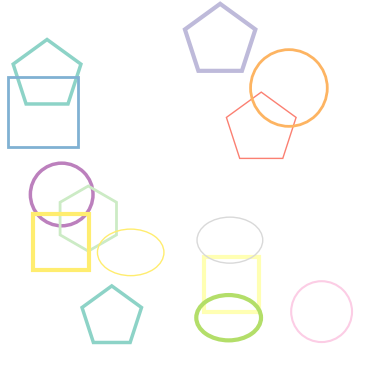[{"shape": "pentagon", "thickness": 2.5, "radius": 0.41, "center": [0.29, 0.176]}, {"shape": "pentagon", "thickness": 2.5, "radius": 0.46, "center": [0.122, 0.805]}, {"shape": "square", "thickness": 3, "radius": 0.36, "center": [0.602, 0.261]}, {"shape": "pentagon", "thickness": 3, "radius": 0.48, "center": [0.572, 0.894]}, {"shape": "pentagon", "thickness": 1, "radius": 0.48, "center": [0.679, 0.666]}, {"shape": "square", "thickness": 2, "radius": 0.45, "center": [0.112, 0.709]}, {"shape": "circle", "thickness": 2, "radius": 0.5, "center": [0.75, 0.771]}, {"shape": "oval", "thickness": 3, "radius": 0.42, "center": [0.594, 0.175]}, {"shape": "circle", "thickness": 1.5, "radius": 0.4, "center": [0.835, 0.191]}, {"shape": "oval", "thickness": 1, "radius": 0.43, "center": [0.597, 0.376]}, {"shape": "circle", "thickness": 2.5, "radius": 0.41, "center": [0.16, 0.495]}, {"shape": "hexagon", "thickness": 2, "radius": 0.42, "center": [0.229, 0.432]}, {"shape": "square", "thickness": 3, "radius": 0.36, "center": [0.159, 0.372]}, {"shape": "oval", "thickness": 1, "radius": 0.43, "center": [0.339, 0.344]}]